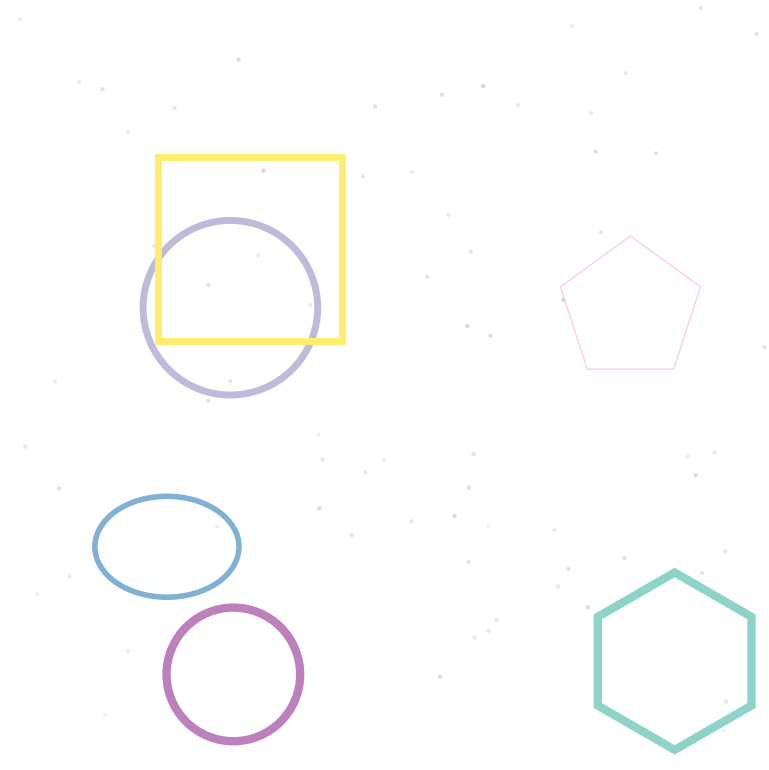[{"shape": "hexagon", "thickness": 3, "radius": 0.58, "center": [0.876, 0.141]}, {"shape": "circle", "thickness": 2.5, "radius": 0.57, "center": [0.299, 0.6]}, {"shape": "oval", "thickness": 2, "radius": 0.47, "center": [0.217, 0.29]}, {"shape": "pentagon", "thickness": 0.5, "radius": 0.48, "center": [0.819, 0.598]}, {"shape": "circle", "thickness": 3, "radius": 0.43, "center": [0.303, 0.124]}, {"shape": "square", "thickness": 2.5, "radius": 0.6, "center": [0.325, 0.677]}]